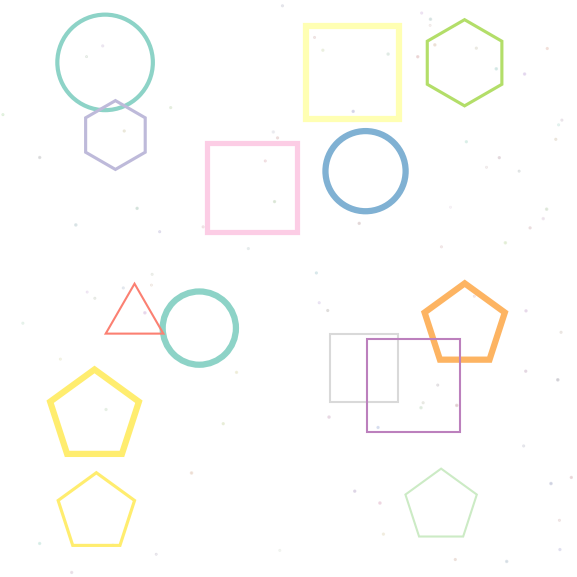[{"shape": "circle", "thickness": 2, "radius": 0.41, "center": [0.182, 0.891]}, {"shape": "circle", "thickness": 3, "radius": 0.32, "center": [0.345, 0.431]}, {"shape": "square", "thickness": 3, "radius": 0.4, "center": [0.61, 0.874]}, {"shape": "hexagon", "thickness": 1.5, "radius": 0.3, "center": [0.2, 0.765]}, {"shape": "triangle", "thickness": 1, "radius": 0.29, "center": [0.233, 0.45]}, {"shape": "circle", "thickness": 3, "radius": 0.35, "center": [0.633, 0.703]}, {"shape": "pentagon", "thickness": 3, "radius": 0.37, "center": [0.805, 0.435]}, {"shape": "hexagon", "thickness": 1.5, "radius": 0.37, "center": [0.804, 0.89]}, {"shape": "square", "thickness": 2.5, "radius": 0.39, "center": [0.436, 0.675]}, {"shape": "square", "thickness": 1, "radius": 0.29, "center": [0.631, 0.362]}, {"shape": "square", "thickness": 1, "radius": 0.4, "center": [0.716, 0.332]}, {"shape": "pentagon", "thickness": 1, "radius": 0.32, "center": [0.764, 0.123]}, {"shape": "pentagon", "thickness": 3, "radius": 0.4, "center": [0.164, 0.279]}, {"shape": "pentagon", "thickness": 1.5, "radius": 0.35, "center": [0.167, 0.111]}]